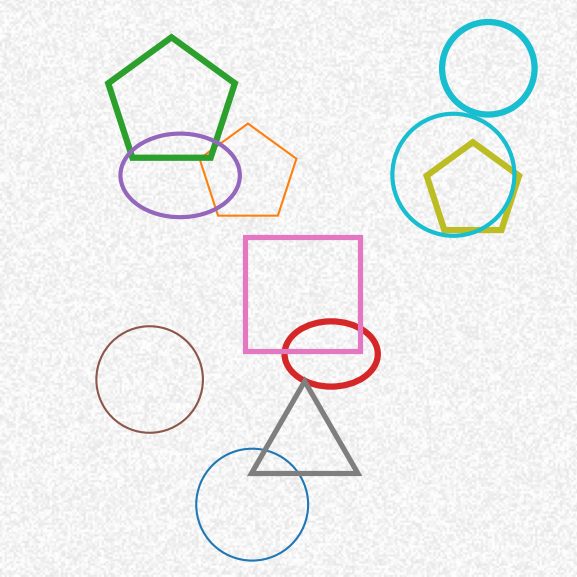[{"shape": "circle", "thickness": 1, "radius": 0.48, "center": [0.437, 0.125]}, {"shape": "pentagon", "thickness": 1, "radius": 0.44, "center": [0.429, 0.697]}, {"shape": "pentagon", "thickness": 3, "radius": 0.58, "center": [0.297, 0.819]}, {"shape": "oval", "thickness": 3, "radius": 0.4, "center": [0.574, 0.386]}, {"shape": "oval", "thickness": 2, "radius": 0.52, "center": [0.312, 0.695]}, {"shape": "circle", "thickness": 1, "radius": 0.46, "center": [0.259, 0.342]}, {"shape": "square", "thickness": 2.5, "radius": 0.5, "center": [0.524, 0.49]}, {"shape": "triangle", "thickness": 2.5, "radius": 0.53, "center": [0.528, 0.232]}, {"shape": "pentagon", "thickness": 3, "radius": 0.42, "center": [0.819, 0.669]}, {"shape": "circle", "thickness": 3, "radius": 0.4, "center": [0.846, 0.881]}, {"shape": "circle", "thickness": 2, "radius": 0.53, "center": [0.785, 0.696]}]